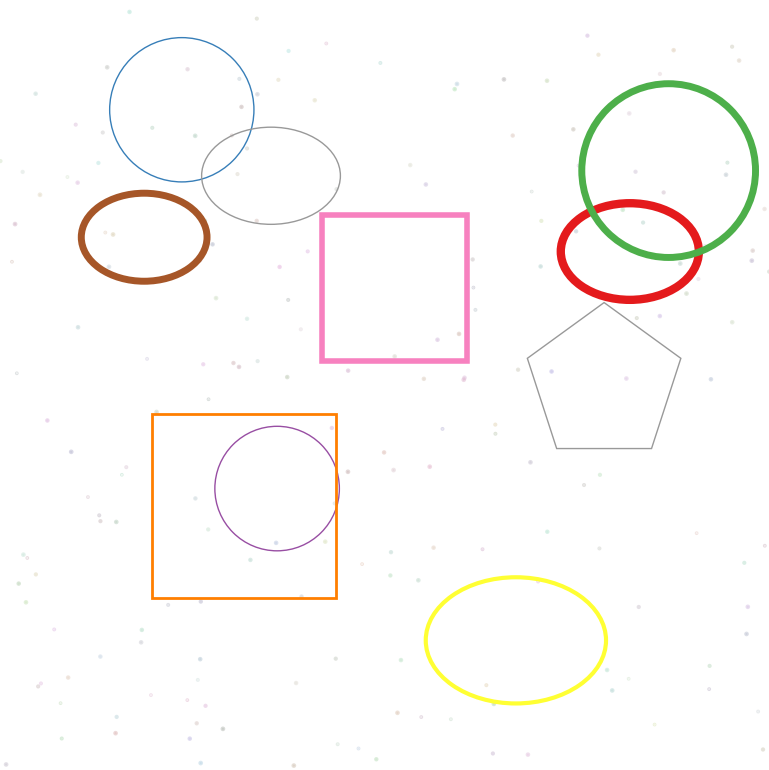[{"shape": "oval", "thickness": 3, "radius": 0.45, "center": [0.818, 0.673]}, {"shape": "circle", "thickness": 0.5, "radius": 0.47, "center": [0.236, 0.857]}, {"shape": "circle", "thickness": 2.5, "radius": 0.56, "center": [0.868, 0.778]}, {"shape": "circle", "thickness": 0.5, "radius": 0.4, "center": [0.36, 0.366]}, {"shape": "square", "thickness": 1, "radius": 0.6, "center": [0.317, 0.343]}, {"shape": "oval", "thickness": 1.5, "radius": 0.59, "center": [0.67, 0.168]}, {"shape": "oval", "thickness": 2.5, "radius": 0.41, "center": [0.187, 0.692]}, {"shape": "square", "thickness": 2, "radius": 0.47, "center": [0.513, 0.626]}, {"shape": "pentagon", "thickness": 0.5, "radius": 0.52, "center": [0.785, 0.502]}, {"shape": "oval", "thickness": 0.5, "radius": 0.45, "center": [0.352, 0.772]}]